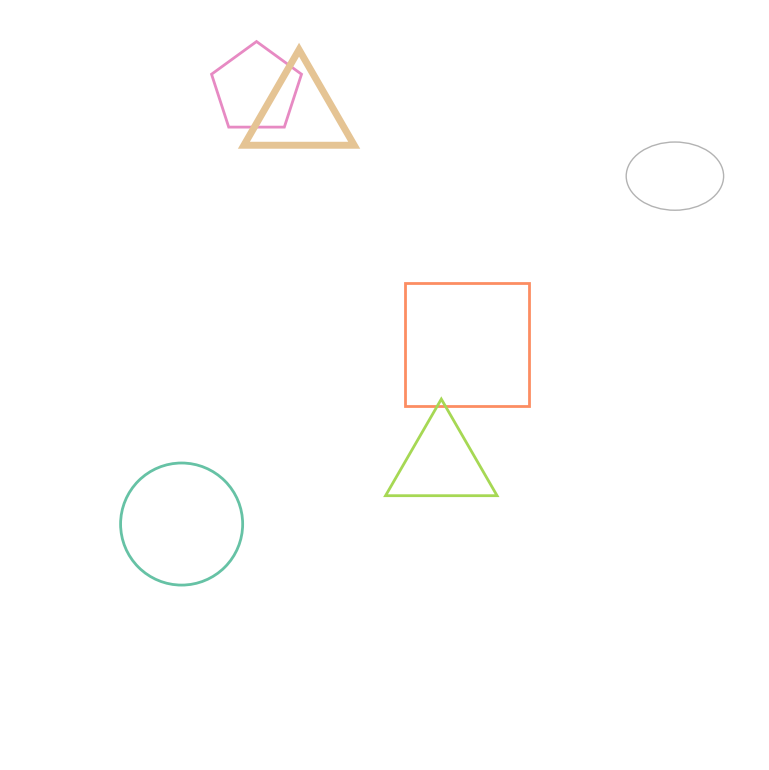[{"shape": "circle", "thickness": 1, "radius": 0.4, "center": [0.236, 0.319]}, {"shape": "square", "thickness": 1, "radius": 0.4, "center": [0.606, 0.553]}, {"shape": "pentagon", "thickness": 1, "radius": 0.31, "center": [0.333, 0.885]}, {"shape": "triangle", "thickness": 1, "radius": 0.42, "center": [0.573, 0.398]}, {"shape": "triangle", "thickness": 2.5, "radius": 0.41, "center": [0.388, 0.853]}, {"shape": "oval", "thickness": 0.5, "radius": 0.32, "center": [0.877, 0.771]}]